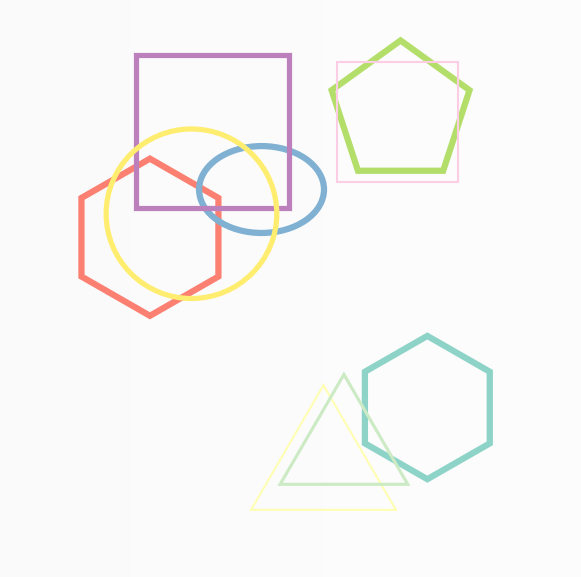[{"shape": "hexagon", "thickness": 3, "radius": 0.62, "center": [0.735, 0.293]}, {"shape": "triangle", "thickness": 1, "radius": 0.72, "center": [0.557, 0.188]}, {"shape": "hexagon", "thickness": 3, "radius": 0.68, "center": [0.258, 0.588]}, {"shape": "oval", "thickness": 3, "radius": 0.54, "center": [0.45, 0.671]}, {"shape": "pentagon", "thickness": 3, "radius": 0.62, "center": [0.689, 0.804]}, {"shape": "square", "thickness": 1, "radius": 0.52, "center": [0.683, 0.788]}, {"shape": "square", "thickness": 2.5, "radius": 0.66, "center": [0.365, 0.772]}, {"shape": "triangle", "thickness": 1.5, "radius": 0.63, "center": [0.592, 0.224]}, {"shape": "circle", "thickness": 2.5, "radius": 0.73, "center": [0.329, 0.629]}]